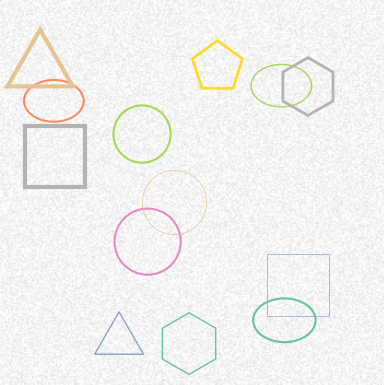[{"shape": "hexagon", "thickness": 1, "radius": 0.4, "center": [0.491, 0.108]}, {"shape": "oval", "thickness": 1.5, "radius": 0.41, "center": [0.739, 0.168]}, {"shape": "oval", "thickness": 1.5, "radius": 0.39, "center": [0.14, 0.738]}, {"shape": "triangle", "thickness": 1, "radius": 0.37, "center": [0.309, 0.117]}, {"shape": "square", "thickness": 0.5, "radius": 0.4, "center": [0.774, 0.259]}, {"shape": "circle", "thickness": 1.5, "radius": 0.43, "center": [0.383, 0.372]}, {"shape": "circle", "thickness": 1.5, "radius": 0.37, "center": [0.369, 0.652]}, {"shape": "oval", "thickness": 1, "radius": 0.39, "center": [0.731, 0.777]}, {"shape": "pentagon", "thickness": 2, "radius": 0.34, "center": [0.565, 0.826]}, {"shape": "circle", "thickness": 0.5, "radius": 0.42, "center": [0.453, 0.474]}, {"shape": "triangle", "thickness": 3, "radius": 0.49, "center": [0.104, 0.825]}, {"shape": "hexagon", "thickness": 2, "radius": 0.38, "center": [0.8, 0.775]}, {"shape": "square", "thickness": 3, "radius": 0.39, "center": [0.143, 0.593]}]